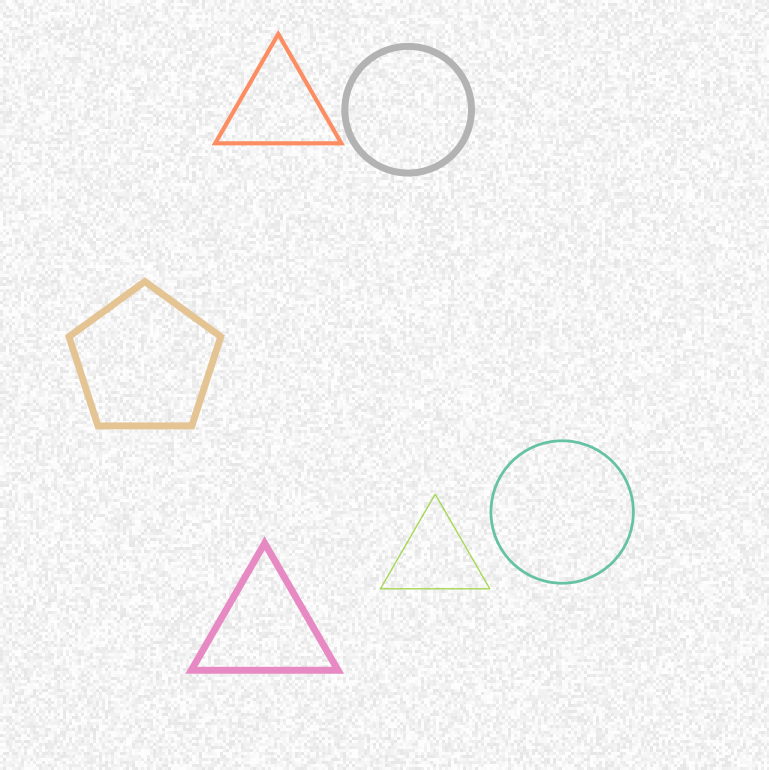[{"shape": "circle", "thickness": 1, "radius": 0.46, "center": [0.73, 0.335]}, {"shape": "triangle", "thickness": 1.5, "radius": 0.47, "center": [0.361, 0.861]}, {"shape": "triangle", "thickness": 2.5, "radius": 0.55, "center": [0.344, 0.185]}, {"shape": "triangle", "thickness": 0.5, "radius": 0.41, "center": [0.565, 0.276]}, {"shape": "pentagon", "thickness": 2.5, "radius": 0.52, "center": [0.188, 0.531]}, {"shape": "circle", "thickness": 2.5, "radius": 0.41, "center": [0.53, 0.858]}]